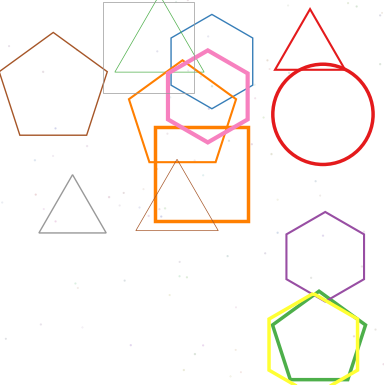[{"shape": "circle", "thickness": 2.5, "radius": 0.65, "center": [0.839, 0.703]}, {"shape": "triangle", "thickness": 1.5, "radius": 0.53, "center": [0.805, 0.871]}, {"shape": "hexagon", "thickness": 1, "radius": 0.61, "center": [0.55, 0.84]}, {"shape": "triangle", "thickness": 0.5, "radius": 0.67, "center": [0.414, 0.88]}, {"shape": "pentagon", "thickness": 2.5, "radius": 0.63, "center": [0.829, 0.117]}, {"shape": "hexagon", "thickness": 1.5, "radius": 0.58, "center": [0.845, 0.333]}, {"shape": "pentagon", "thickness": 1.5, "radius": 0.73, "center": [0.474, 0.697]}, {"shape": "square", "thickness": 2.5, "radius": 0.61, "center": [0.523, 0.547]}, {"shape": "hexagon", "thickness": 2.5, "radius": 0.66, "center": [0.814, 0.105]}, {"shape": "pentagon", "thickness": 1, "radius": 0.74, "center": [0.138, 0.768]}, {"shape": "triangle", "thickness": 0.5, "radius": 0.62, "center": [0.46, 0.463]}, {"shape": "hexagon", "thickness": 3, "radius": 0.6, "center": [0.54, 0.75]}, {"shape": "triangle", "thickness": 1, "radius": 0.5, "center": [0.188, 0.445]}, {"shape": "square", "thickness": 0.5, "radius": 0.59, "center": [0.385, 0.877]}]